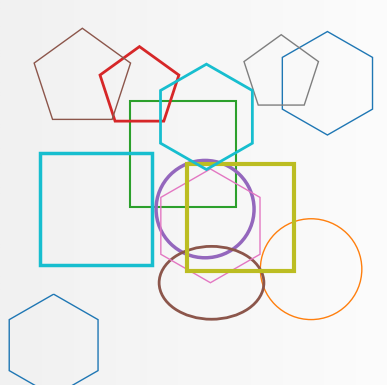[{"shape": "hexagon", "thickness": 1, "radius": 0.66, "center": [0.138, 0.104]}, {"shape": "hexagon", "thickness": 1, "radius": 0.67, "center": [0.845, 0.784]}, {"shape": "circle", "thickness": 1, "radius": 0.65, "center": [0.803, 0.301]}, {"shape": "square", "thickness": 1.5, "radius": 0.68, "center": [0.473, 0.6]}, {"shape": "pentagon", "thickness": 2, "radius": 0.53, "center": [0.36, 0.772]}, {"shape": "circle", "thickness": 2.5, "radius": 0.63, "center": [0.529, 0.457]}, {"shape": "oval", "thickness": 2, "radius": 0.68, "center": [0.546, 0.265]}, {"shape": "pentagon", "thickness": 1, "radius": 0.65, "center": [0.213, 0.796]}, {"shape": "hexagon", "thickness": 1, "radius": 0.74, "center": [0.543, 0.413]}, {"shape": "pentagon", "thickness": 1, "radius": 0.51, "center": [0.726, 0.809]}, {"shape": "square", "thickness": 3, "radius": 0.69, "center": [0.62, 0.436]}, {"shape": "hexagon", "thickness": 2, "radius": 0.68, "center": [0.533, 0.696]}, {"shape": "square", "thickness": 2.5, "radius": 0.72, "center": [0.247, 0.457]}]